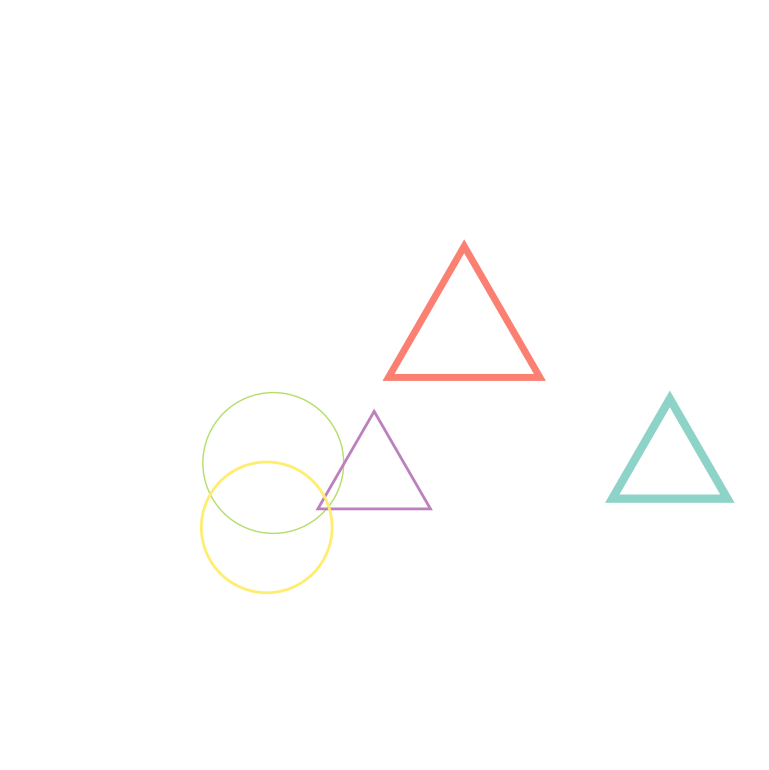[{"shape": "triangle", "thickness": 3, "radius": 0.43, "center": [0.87, 0.396]}, {"shape": "triangle", "thickness": 2.5, "radius": 0.57, "center": [0.603, 0.567]}, {"shape": "circle", "thickness": 0.5, "radius": 0.46, "center": [0.355, 0.399]}, {"shape": "triangle", "thickness": 1, "radius": 0.42, "center": [0.486, 0.381]}, {"shape": "circle", "thickness": 1, "radius": 0.42, "center": [0.346, 0.315]}]